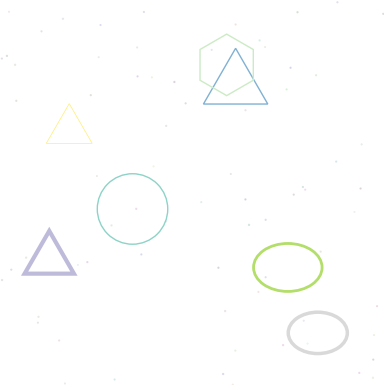[{"shape": "circle", "thickness": 1, "radius": 0.46, "center": [0.344, 0.457]}, {"shape": "triangle", "thickness": 3, "radius": 0.37, "center": [0.128, 0.326]}, {"shape": "triangle", "thickness": 1, "radius": 0.48, "center": [0.612, 0.778]}, {"shape": "oval", "thickness": 2, "radius": 0.45, "center": [0.748, 0.305]}, {"shape": "oval", "thickness": 2.5, "radius": 0.38, "center": [0.825, 0.135]}, {"shape": "hexagon", "thickness": 1, "radius": 0.4, "center": [0.589, 0.831]}, {"shape": "triangle", "thickness": 0.5, "radius": 0.34, "center": [0.18, 0.662]}]